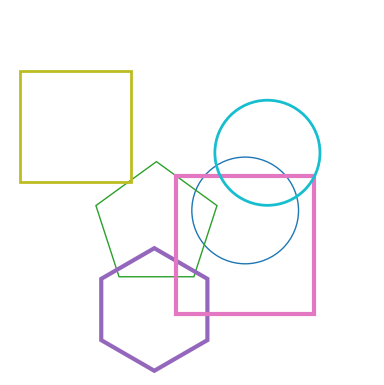[{"shape": "circle", "thickness": 1, "radius": 0.69, "center": [0.637, 0.453]}, {"shape": "pentagon", "thickness": 1, "radius": 0.83, "center": [0.406, 0.415]}, {"shape": "hexagon", "thickness": 3, "radius": 0.8, "center": [0.401, 0.196]}, {"shape": "square", "thickness": 3, "radius": 0.9, "center": [0.636, 0.364]}, {"shape": "square", "thickness": 2, "radius": 0.72, "center": [0.195, 0.672]}, {"shape": "circle", "thickness": 2, "radius": 0.68, "center": [0.695, 0.603]}]